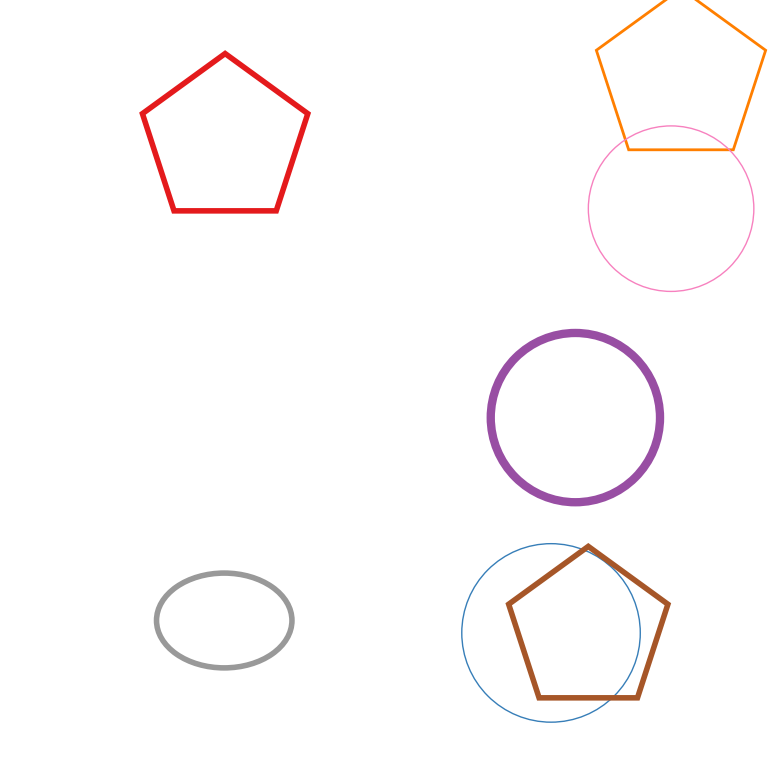[{"shape": "pentagon", "thickness": 2, "radius": 0.56, "center": [0.292, 0.818]}, {"shape": "circle", "thickness": 0.5, "radius": 0.58, "center": [0.716, 0.178]}, {"shape": "circle", "thickness": 3, "radius": 0.55, "center": [0.747, 0.458]}, {"shape": "pentagon", "thickness": 1, "radius": 0.58, "center": [0.884, 0.899]}, {"shape": "pentagon", "thickness": 2, "radius": 0.54, "center": [0.764, 0.182]}, {"shape": "circle", "thickness": 0.5, "radius": 0.54, "center": [0.872, 0.729]}, {"shape": "oval", "thickness": 2, "radius": 0.44, "center": [0.291, 0.194]}]